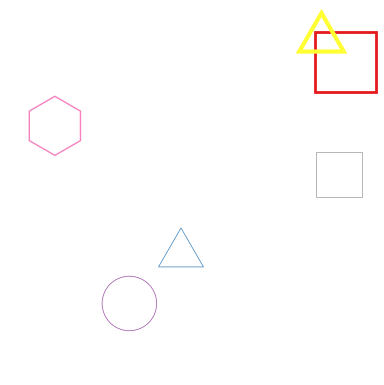[{"shape": "square", "thickness": 2, "radius": 0.39, "center": [0.897, 0.839]}, {"shape": "triangle", "thickness": 0.5, "radius": 0.34, "center": [0.47, 0.34]}, {"shape": "circle", "thickness": 0.5, "radius": 0.35, "center": [0.336, 0.212]}, {"shape": "triangle", "thickness": 3, "radius": 0.33, "center": [0.835, 0.899]}, {"shape": "hexagon", "thickness": 1, "radius": 0.38, "center": [0.143, 0.673]}, {"shape": "square", "thickness": 0.5, "radius": 0.3, "center": [0.88, 0.547]}]